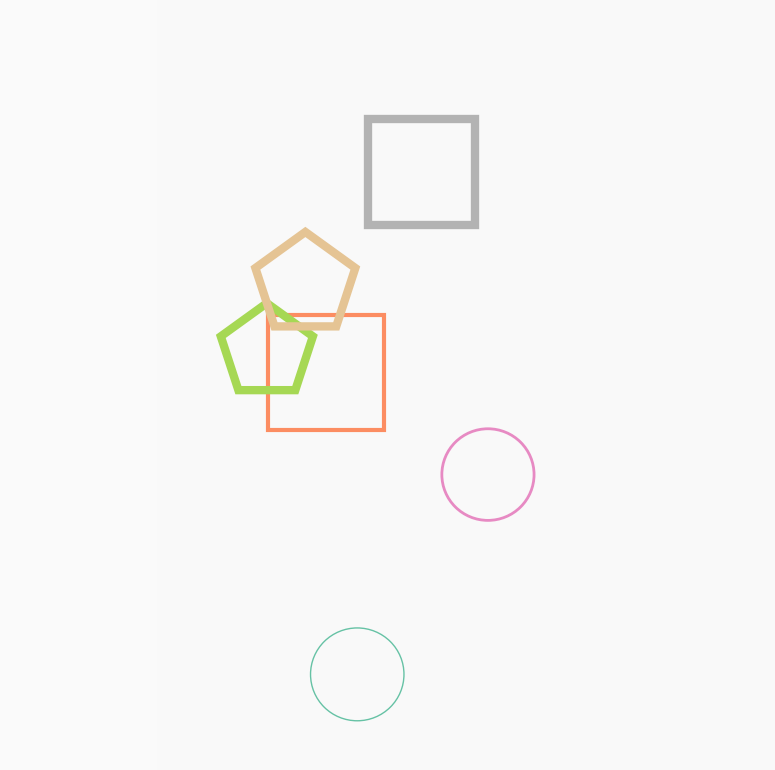[{"shape": "circle", "thickness": 0.5, "radius": 0.3, "center": [0.461, 0.124]}, {"shape": "square", "thickness": 1.5, "radius": 0.37, "center": [0.42, 0.516]}, {"shape": "circle", "thickness": 1, "radius": 0.3, "center": [0.63, 0.384]}, {"shape": "pentagon", "thickness": 3, "radius": 0.31, "center": [0.344, 0.544]}, {"shape": "pentagon", "thickness": 3, "radius": 0.34, "center": [0.394, 0.631]}, {"shape": "square", "thickness": 3, "radius": 0.34, "center": [0.544, 0.777]}]